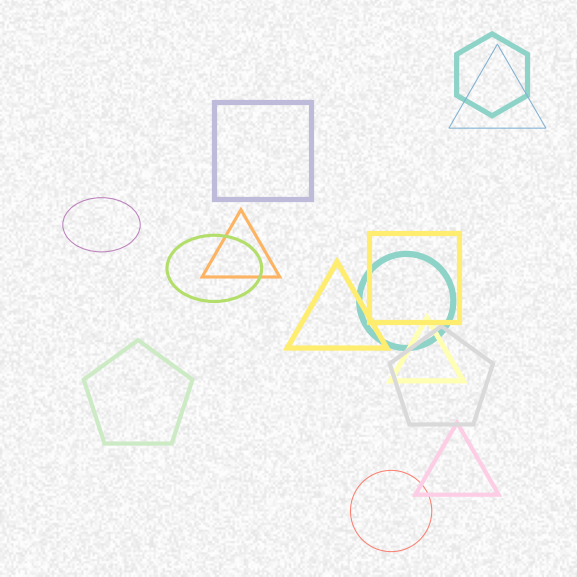[{"shape": "hexagon", "thickness": 2.5, "radius": 0.35, "center": [0.852, 0.87]}, {"shape": "circle", "thickness": 3, "radius": 0.41, "center": [0.704, 0.478]}, {"shape": "triangle", "thickness": 2.5, "radius": 0.36, "center": [0.739, 0.376]}, {"shape": "square", "thickness": 2.5, "radius": 0.42, "center": [0.454, 0.738]}, {"shape": "circle", "thickness": 0.5, "radius": 0.35, "center": [0.677, 0.114]}, {"shape": "triangle", "thickness": 0.5, "radius": 0.49, "center": [0.861, 0.826]}, {"shape": "triangle", "thickness": 1.5, "radius": 0.39, "center": [0.417, 0.558]}, {"shape": "oval", "thickness": 1.5, "radius": 0.41, "center": [0.371, 0.534]}, {"shape": "triangle", "thickness": 2, "radius": 0.42, "center": [0.791, 0.184]}, {"shape": "pentagon", "thickness": 2, "radius": 0.47, "center": [0.764, 0.34]}, {"shape": "oval", "thickness": 0.5, "radius": 0.34, "center": [0.176, 0.61]}, {"shape": "pentagon", "thickness": 2, "radius": 0.5, "center": [0.239, 0.311]}, {"shape": "square", "thickness": 2.5, "radius": 0.39, "center": [0.717, 0.519]}, {"shape": "triangle", "thickness": 2.5, "radius": 0.5, "center": [0.584, 0.446]}]